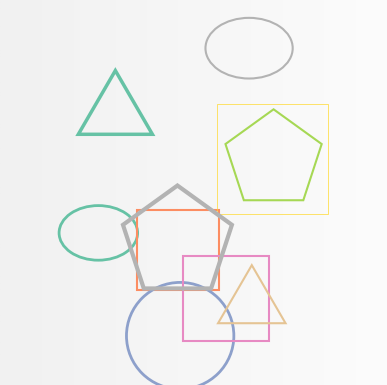[{"shape": "oval", "thickness": 2, "radius": 0.51, "center": [0.254, 0.395]}, {"shape": "triangle", "thickness": 2.5, "radius": 0.55, "center": [0.298, 0.706]}, {"shape": "square", "thickness": 1.5, "radius": 0.52, "center": [0.459, 0.351]}, {"shape": "circle", "thickness": 2, "radius": 0.69, "center": [0.465, 0.128]}, {"shape": "square", "thickness": 1.5, "radius": 0.55, "center": [0.583, 0.224]}, {"shape": "pentagon", "thickness": 1.5, "radius": 0.65, "center": [0.706, 0.586]}, {"shape": "square", "thickness": 0.5, "radius": 0.71, "center": [0.703, 0.587]}, {"shape": "triangle", "thickness": 1.5, "radius": 0.5, "center": [0.65, 0.211]}, {"shape": "pentagon", "thickness": 3, "radius": 0.74, "center": [0.458, 0.37]}, {"shape": "oval", "thickness": 1.5, "radius": 0.56, "center": [0.643, 0.875]}]